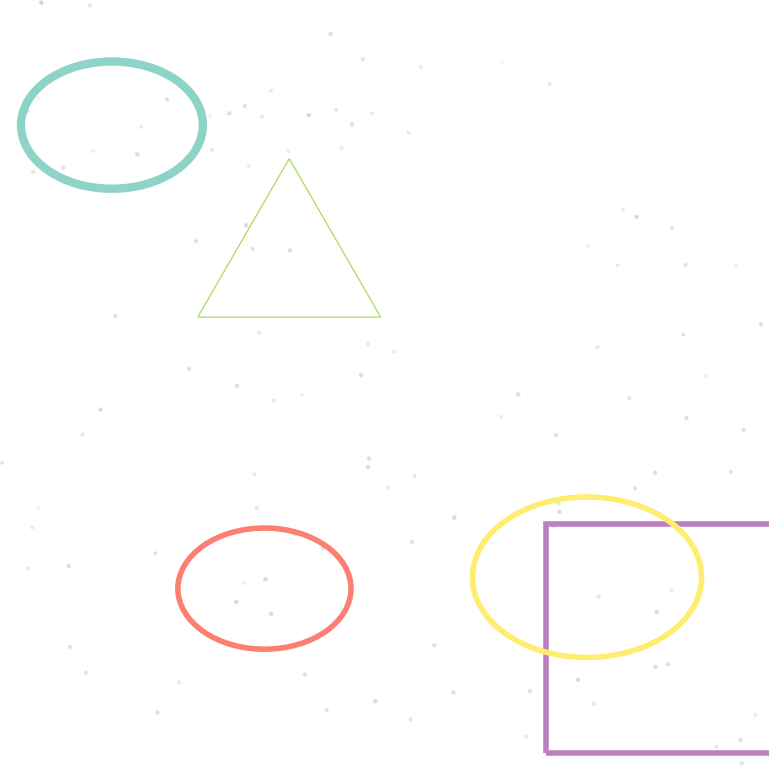[{"shape": "oval", "thickness": 3, "radius": 0.59, "center": [0.145, 0.838]}, {"shape": "oval", "thickness": 2, "radius": 0.56, "center": [0.343, 0.236]}, {"shape": "triangle", "thickness": 0.5, "radius": 0.69, "center": [0.376, 0.657]}, {"shape": "square", "thickness": 2, "radius": 0.74, "center": [0.858, 0.171]}, {"shape": "oval", "thickness": 2, "radius": 0.74, "center": [0.762, 0.25]}]